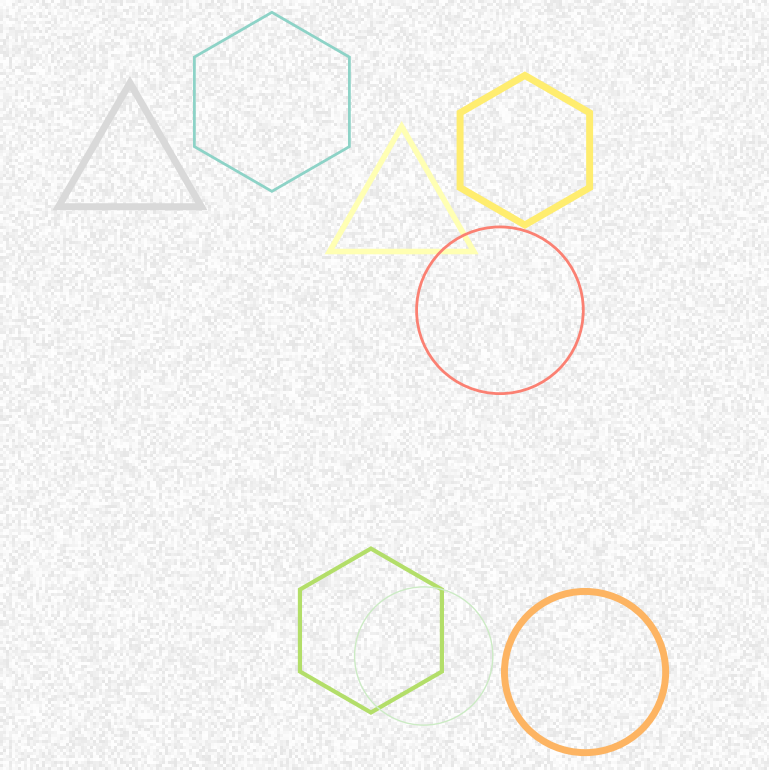[{"shape": "hexagon", "thickness": 1, "radius": 0.58, "center": [0.353, 0.868]}, {"shape": "triangle", "thickness": 2, "radius": 0.54, "center": [0.522, 0.727]}, {"shape": "circle", "thickness": 1, "radius": 0.54, "center": [0.649, 0.597]}, {"shape": "circle", "thickness": 2.5, "radius": 0.52, "center": [0.76, 0.127]}, {"shape": "hexagon", "thickness": 1.5, "radius": 0.53, "center": [0.482, 0.181]}, {"shape": "triangle", "thickness": 2.5, "radius": 0.54, "center": [0.169, 0.785]}, {"shape": "circle", "thickness": 0.5, "radius": 0.45, "center": [0.55, 0.148]}, {"shape": "hexagon", "thickness": 2.5, "radius": 0.49, "center": [0.682, 0.805]}]